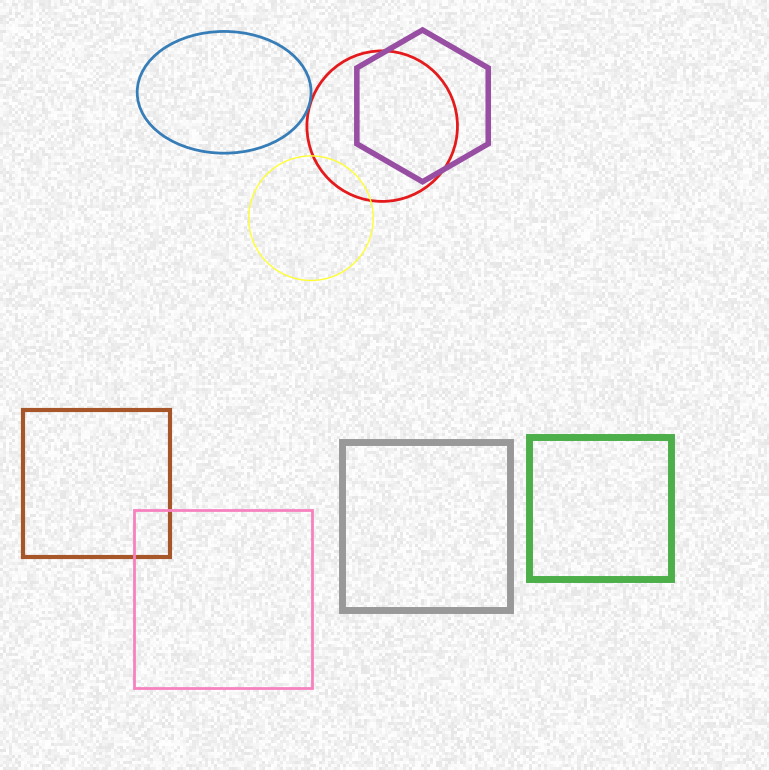[{"shape": "circle", "thickness": 1, "radius": 0.49, "center": [0.496, 0.836]}, {"shape": "oval", "thickness": 1, "radius": 0.56, "center": [0.291, 0.88]}, {"shape": "square", "thickness": 2.5, "radius": 0.46, "center": [0.779, 0.34]}, {"shape": "hexagon", "thickness": 2, "radius": 0.49, "center": [0.549, 0.863]}, {"shape": "circle", "thickness": 0.5, "radius": 0.4, "center": [0.404, 0.717]}, {"shape": "square", "thickness": 1.5, "radius": 0.48, "center": [0.126, 0.372]}, {"shape": "square", "thickness": 1, "radius": 0.58, "center": [0.289, 0.222]}, {"shape": "square", "thickness": 2.5, "radius": 0.55, "center": [0.553, 0.317]}]